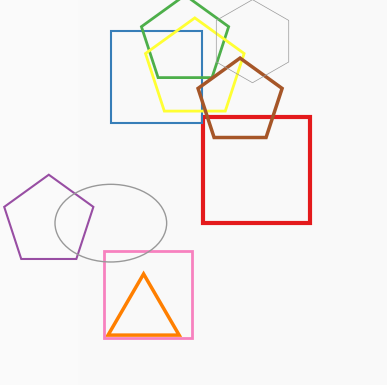[{"shape": "square", "thickness": 3, "radius": 0.69, "center": [0.661, 0.559]}, {"shape": "square", "thickness": 1.5, "radius": 0.59, "center": [0.404, 0.8]}, {"shape": "pentagon", "thickness": 2, "radius": 0.59, "center": [0.478, 0.894]}, {"shape": "pentagon", "thickness": 1.5, "radius": 0.6, "center": [0.126, 0.425]}, {"shape": "triangle", "thickness": 2.5, "radius": 0.53, "center": [0.371, 0.183]}, {"shape": "pentagon", "thickness": 2, "radius": 0.67, "center": [0.503, 0.82]}, {"shape": "pentagon", "thickness": 2.5, "radius": 0.57, "center": [0.62, 0.735]}, {"shape": "square", "thickness": 2, "radius": 0.57, "center": [0.383, 0.235]}, {"shape": "oval", "thickness": 1, "radius": 0.72, "center": [0.286, 0.42]}, {"shape": "hexagon", "thickness": 0.5, "radius": 0.54, "center": [0.652, 0.893]}]